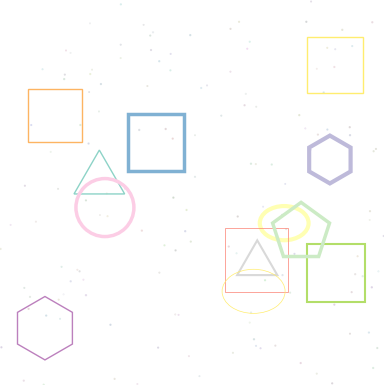[{"shape": "triangle", "thickness": 1, "radius": 0.38, "center": [0.258, 0.534]}, {"shape": "oval", "thickness": 3, "radius": 0.32, "center": [0.738, 0.42]}, {"shape": "hexagon", "thickness": 3, "radius": 0.31, "center": [0.857, 0.586]}, {"shape": "square", "thickness": 0.5, "radius": 0.41, "center": [0.666, 0.324]}, {"shape": "square", "thickness": 2.5, "radius": 0.37, "center": [0.405, 0.63]}, {"shape": "square", "thickness": 1, "radius": 0.35, "center": [0.143, 0.699]}, {"shape": "square", "thickness": 1.5, "radius": 0.38, "center": [0.873, 0.292]}, {"shape": "circle", "thickness": 2.5, "radius": 0.38, "center": [0.273, 0.461]}, {"shape": "triangle", "thickness": 1.5, "radius": 0.3, "center": [0.668, 0.316]}, {"shape": "hexagon", "thickness": 1, "radius": 0.41, "center": [0.117, 0.148]}, {"shape": "pentagon", "thickness": 2.5, "radius": 0.39, "center": [0.782, 0.397]}, {"shape": "square", "thickness": 1, "radius": 0.36, "center": [0.871, 0.83]}, {"shape": "oval", "thickness": 0.5, "radius": 0.41, "center": [0.659, 0.243]}]